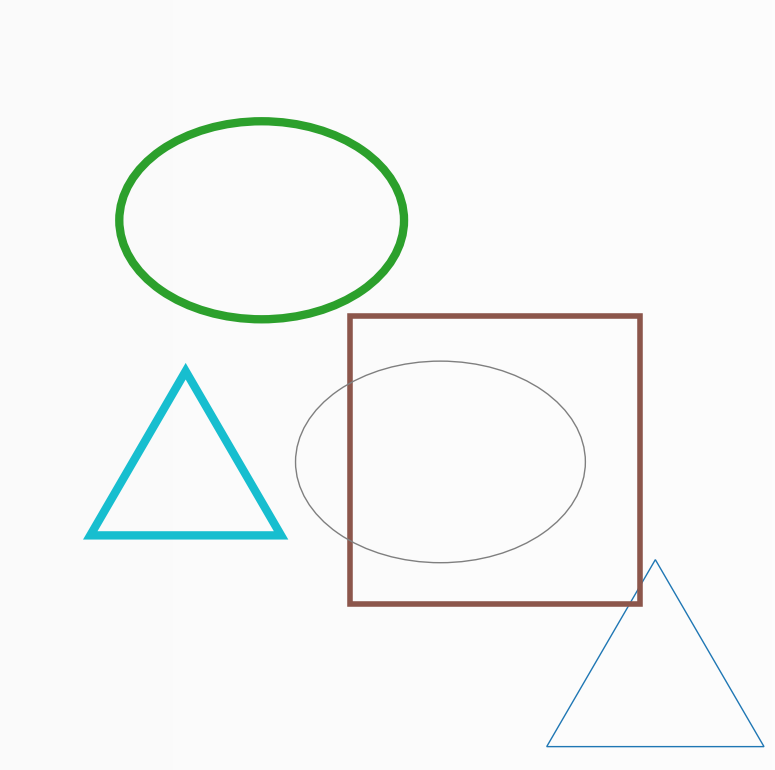[{"shape": "triangle", "thickness": 0.5, "radius": 0.81, "center": [0.846, 0.111]}, {"shape": "oval", "thickness": 3, "radius": 0.92, "center": [0.338, 0.714]}, {"shape": "square", "thickness": 2, "radius": 0.94, "center": [0.639, 0.403]}, {"shape": "oval", "thickness": 0.5, "radius": 0.93, "center": [0.568, 0.4]}, {"shape": "triangle", "thickness": 3, "radius": 0.71, "center": [0.24, 0.376]}]